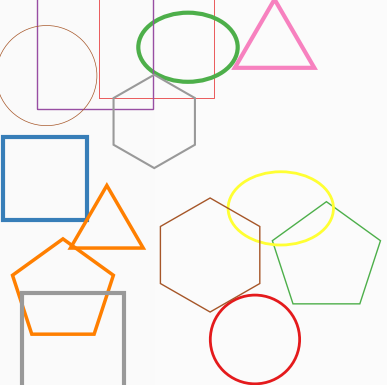[{"shape": "circle", "thickness": 2, "radius": 0.58, "center": [0.658, 0.118]}, {"shape": "square", "thickness": 0.5, "radius": 0.74, "center": [0.405, 0.894]}, {"shape": "square", "thickness": 3, "radius": 0.54, "center": [0.116, 0.536]}, {"shape": "pentagon", "thickness": 1, "radius": 0.73, "center": [0.842, 0.329]}, {"shape": "oval", "thickness": 3, "radius": 0.64, "center": [0.485, 0.877]}, {"shape": "square", "thickness": 1, "radius": 0.75, "center": [0.246, 0.865]}, {"shape": "triangle", "thickness": 2.5, "radius": 0.54, "center": [0.276, 0.41]}, {"shape": "pentagon", "thickness": 2.5, "radius": 0.68, "center": [0.162, 0.243]}, {"shape": "oval", "thickness": 2, "radius": 0.68, "center": [0.725, 0.459]}, {"shape": "hexagon", "thickness": 1, "radius": 0.74, "center": [0.542, 0.338]}, {"shape": "circle", "thickness": 0.5, "radius": 0.65, "center": [0.12, 0.804]}, {"shape": "triangle", "thickness": 3, "radius": 0.59, "center": [0.709, 0.883]}, {"shape": "square", "thickness": 3, "radius": 0.66, "center": [0.188, 0.108]}, {"shape": "hexagon", "thickness": 1.5, "radius": 0.61, "center": [0.398, 0.685]}]